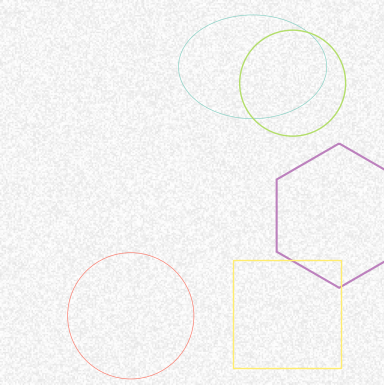[{"shape": "oval", "thickness": 0.5, "radius": 0.96, "center": [0.656, 0.826]}, {"shape": "circle", "thickness": 0.5, "radius": 0.82, "center": [0.34, 0.18]}, {"shape": "circle", "thickness": 1, "radius": 0.69, "center": [0.76, 0.784]}, {"shape": "hexagon", "thickness": 1.5, "radius": 0.94, "center": [0.881, 0.44]}, {"shape": "square", "thickness": 1, "radius": 0.71, "center": [0.745, 0.185]}]